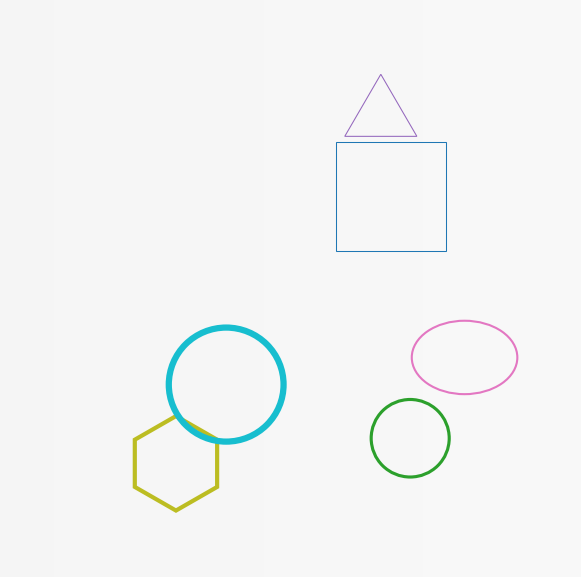[{"shape": "square", "thickness": 0.5, "radius": 0.47, "center": [0.673, 0.659]}, {"shape": "circle", "thickness": 1.5, "radius": 0.34, "center": [0.706, 0.24]}, {"shape": "triangle", "thickness": 0.5, "radius": 0.36, "center": [0.655, 0.799]}, {"shape": "oval", "thickness": 1, "radius": 0.45, "center": [0.799, 0.38]}, {"shape": "hexagon", "thickness": 2, "radius": 0.41, "center": [0.303, 0.197]}, {"shape": "circle", "thickness": 3, "radius": 0.49, "center": [0.389, 0.333]}]